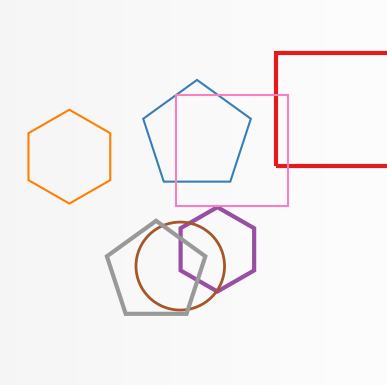[{"shape": "square", "thickness": 3, "radius": 0.73, "center": [0.858, 0.715]}, {"shape": "pentagon", "thickness": 1.5, "radius": 0.73, "center": [0.508, 0.646]}, {"shape": "hexagon", "thickness": 3, "radius": 0.55, "center": [0.561, 0.352]}, {"shape": "hexagon", "thickness": 1.5, "radius": 0.61, "center": [0.179, 0.593]}, {"shape": "circle", "thickness": 2, "radius": 0.57, "center": [0.465, 0.309]}, {"shape": "square", "thickness": 1.5, "radius": 0.72, "center": [0.598, 0.609]}, {"shape": "pentagon", "thickness": 3, "radius": 0.67, "center": [0.403, 0.293]}]